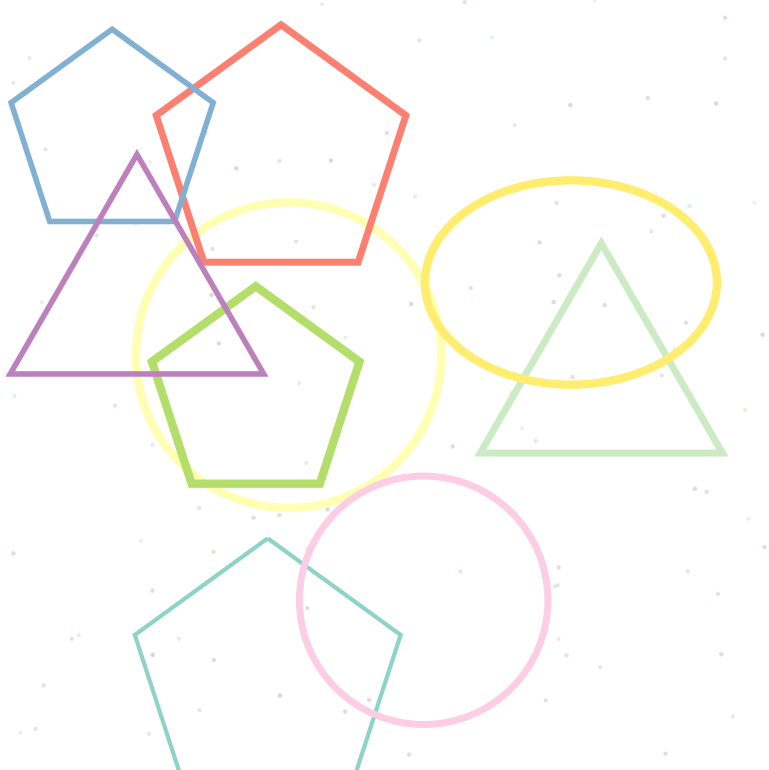[{"shape": "pentagon", "thickness": 1.5, "radius": 0.91, "center": [0.348, 0.119]}, {"shape": "circle", "thickness": 3, "radius": 0.99, "center": [0.375, 0.539]}, {"shape": "pentagon", "thickness": 2.5, "radius": 0.85, "center": [0.365, 0.797]}, {"shape": "pentagon", "thickness": 2, "radius": 0.69, "center": [0.146, 0.824]}, {"shape": "pentagon", "thickness": 3, "radius": 0.71, "center": [0.332, 0.486]}, {"shape": "circle", "thickness": 2.5, "radius": 0.81, "center": [0.55, 0.22]}, {"shape": "triangle", "thickness": 2, "radius": 0.95, "center": [0.178, 0.609]}, {"shape": "triangle", "thickness": 2.5, "radius": 0.91, "center": [0.781, 0.502]}, {"shape": "oval", "thickness": 3, "radius": 0.95, "center": [0.741, 0.633]}]